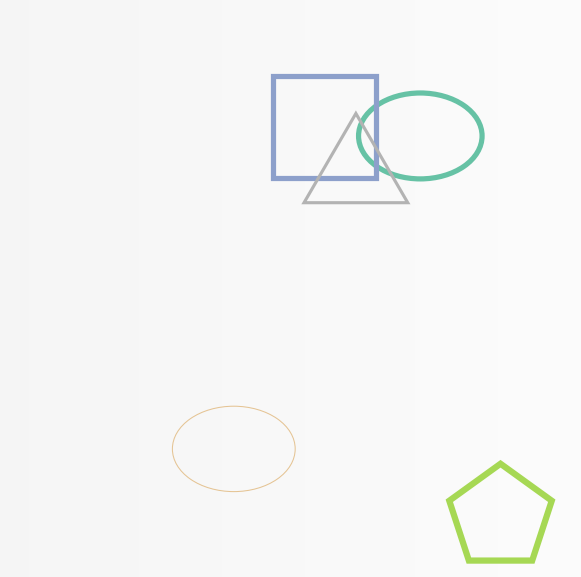[{"shape": "oval", "thickness": 2.5, "radius": 0.53, "center": [0.723, 0.764]}, {"shape": "square", "thickness": 2.5, "radius": 0.44, "center": [0.558, 0.778]}, {"shape": "pentagon", "thickness": 3, "radius": 0.46, "center": [0.861, 0.103]}, {"shape": "oval", "thickness": 0.5, "radius": 0.53, "center": [0.402, 0.222]}, {"shape": "triangle", "thickness": 1.5, "radius": 0.52, "center": [0.612, 0.7]}]